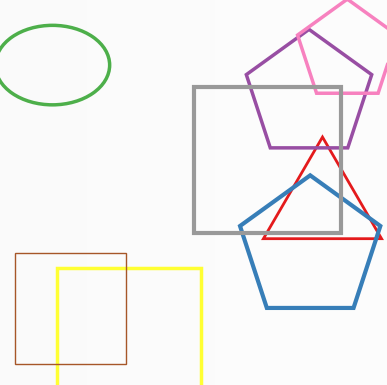[{"shape": "triangle", "thickness": 2, "radius": 0.88, "center": [0.832, 0.468]}, {"shape": "pentagon", "thickness": 3, "radius": 0.95, "center": [0.8, 0.354]}, {"shape": "oval", "thickness": 2.5, "radius": 0.74, "center": [0.135, 0.831]}, {"shape": "pentagon", "thickness": 2.5, "radius": 0.85, "center": [0.797, 0.754]}, {"shape": "square", "thickness": 2.5, "radius": 0.93, "center": [0.333, 0.119]}, {"shape": "square", "thickness": 1, "radius": 0.72, "center": [0.182, 0.198]}, {"shape": "pentagon", "thickness": 2.5, "radius": 0.68, "center": [0.896, 0.867]}, {"shape": "square", "thickness": 3, "radius": 0.95, "center": [0.69, 0.584]}]